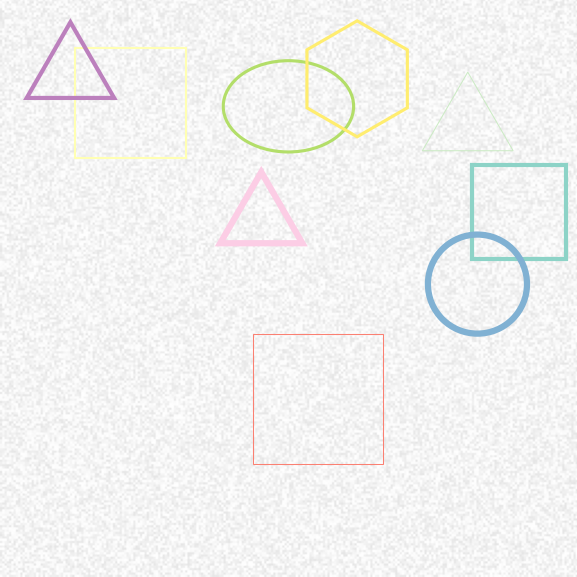[{"shape": "square", "thickness": 2, "radius": 0.41, "center": [0.899, 0.632]}, {"shape": "square", "thickness": 1, "radius": 0.48, "center": [0.226, 0.821]}, {"shape": "square", "thickness": 0.5, "radius": 0.56, "center": [0.551, 0.308]}, {"shape": "circle", "thickness": 3, "radius": 0.43, "center": [0.827, 0.507]}, {"shape": "oval", "thickness": 1.5, "radius": 0.56, "center": [0.499, 0.815]}, {"shape": "triangle", "thickness": 3, "radius": 0.41, "center": [0.452, 0.619]}, {"shape": "triangle", "thickness": 2, "radius": 0.44, "center": [0.122, 0.873]}, {"shape": "triangle", "thickness": 0.5, "radius": 0.45, "center": [0.81, 0.784]}, {"shape": "hexagon", "thickness": 1.5, "radius": 0.5, "center": [0.618, 0.863]}]